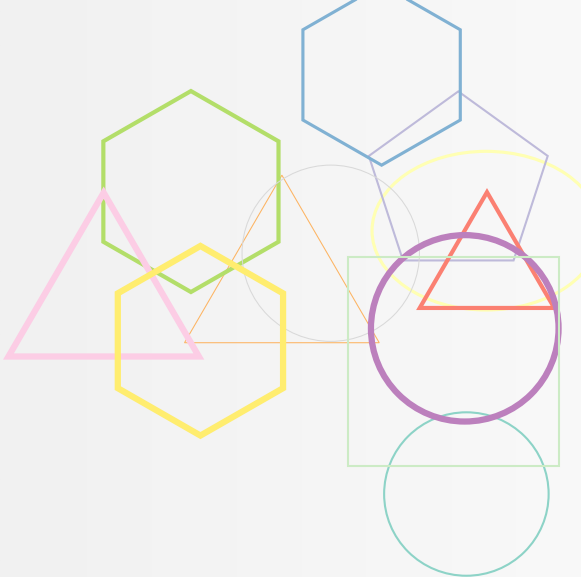[{"shape": "circle", "thickness": 1, "radius": 0.71, "center": [0.802, 0.144]}, {"shape": "oval", "thickness": 1.5, "radius": 0.98, "center": [0.836, 0.6]}, {"shape": "pentagon", "thickness": 1, "radius": 0.81, "center": [0.788, 0.679]}, {"shape": "triangle", "thickness": 2, "radius": 0.67, "center": [0.838, 0.533]}, {"shape": "hexagon", "thickness": 1.5, "radius": 0.78, "center": [0.657, 0.869]}, {"shape": "triangle", "thickness": 0.5, "radius": 0.97, "center": [0.485, 0.502]}, {"shape": "hexagon", "thickness": 2, "radius": 0.87, "center": [0.328, 0.667]}, {"shape": "triangle", "thickness": 3, "radius": 0.95, "center": [0.178, 0.476]}, {"shape": "circle", "thickness": 0.5, "radius": 0.76, "center": [0.569, 0.561]}, {"shape": "circle", "thickness": 3, "radius": 0.81, "center": [0.8, 0.431]}, {"shape": "square", "thickness": 1, "radius": 0.91, "center": [0.78, 0.373]}, {"shape": "hexagon", "thickness": 3, "radius": 0.82, "center": [0.345, 0.409]}]